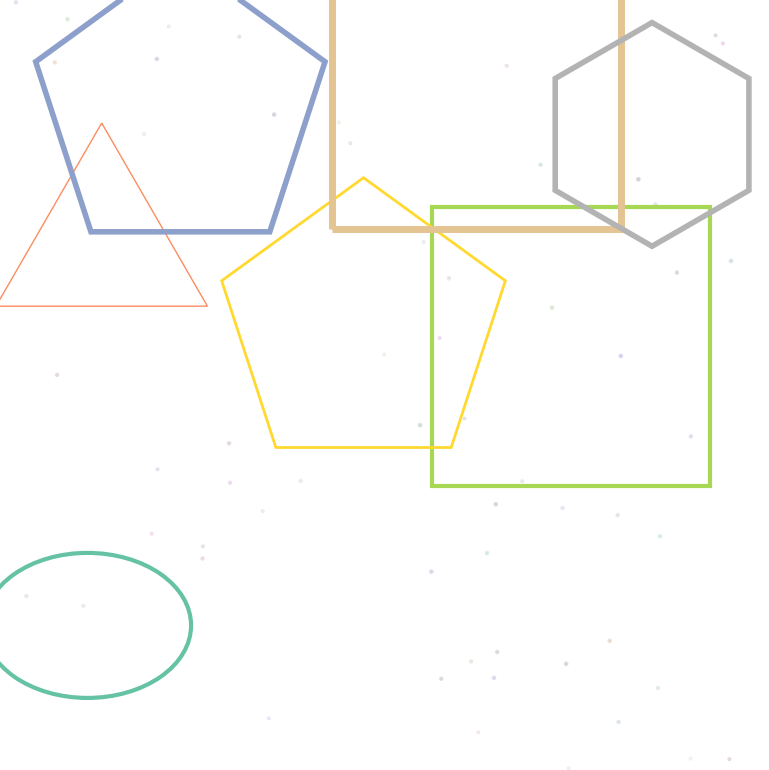[{"shape": "oval", "thickness": 1.5, "radius": 0.67, "center": [0.114, 0.188]}, {"shape": "triangle", "thickness": 0.5, "radius": 0.79, "center": [0.132, 0.682]}, {"shape": "pentagon", "thickness": 2, "radius": 0.99, "center": [0.234, 0.859]}, {"shape": "square", "thickness": 1.5, "radius": 0.9, "center": [0.741, 0.55]}, {"shape": "pentagon", "thickness": 1, "radius": 0.97, "center": [0.472, 0.576]}, {"shape": "square", "thickness": 2.5, "radius": 0.94, "center": [0.619, 0.89]}, {"shape": "hexagon", "thickness": 2, "radius": 0.73, "center": [0.847, 0.825]}]